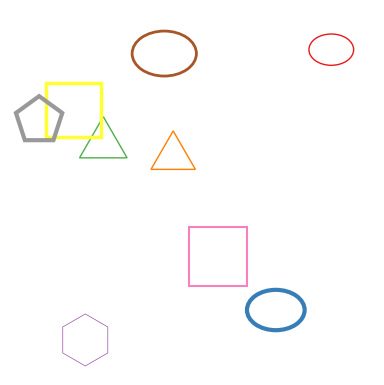[{"shape": "oval", "thickness": 1, "radius": 0.29, "center": [0.86, 0.871]}, {"shape": "oval", "thickness": 3, "radius": 0.37, "center": [0.716, 0.195]}, {"shape": "triangle", "thickness": 1, "radius": 0.36, "center": [0.268, 0.626]}, {"shape": "hexagon", "thickness": 0.5, "radius": 0.34, "center": [0.222, 0.117]}, {"shape": "triangle", "thickness": 1, "radius": 0.33, "center": [0.45, 0.593]}, {"shape": "square", "thickness": 2.5, "radius": 0.36, "center": [0.191, 0.714]}, {"shape": "oval", "thickness": 2, "radius": 0.42, "center": [0.427, 0.861]}, {"shape": "square", "thickness": 1.5, "radius": 0.38, "center": [0.566, 0.334]}, {"shape": "pentagon", "thickness": 3, "radius": 0.32, "center": [0.102, 0.687]}]